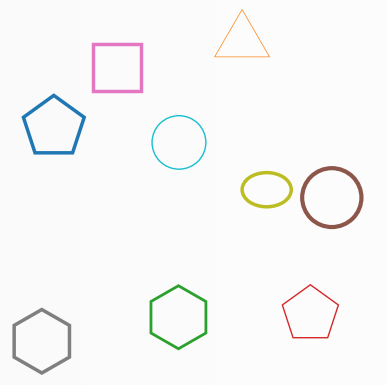[{"shape": "pentagon", "thickness": 2.5, "radius": 0.41, "center": [0.139, 0.67]}, {"shape": "triangle", "thickness": 0.5, "radius": 0.41, "center": [0.625, 0.893]}, {"shape": "hexagon", "thickness": 2, "radius": 0.41, "center": [0.46, 0.176]}, {"shape": "pentagon", "thickness": 1, "radius": 0.38, "center": [0.801, 0.184]}, {"shape": "circle", "thickness": 3, "radius": 0.38, "center": [0.856, 0.487]}, {"shape": "square", "thickness": 2.5, "radius": 0.31, "center": [0.302, 0.824]}, {"shape": "hexagon", "thickness": 2.5, "radius": 0.41, "center": [0.108, 0.114]}, {"shape": "oval", "thickness": 2.5, "radius": 0.32, "center": [0.688, 0.507]}, {"shape": "circle", "thickness": 1, "radius": 0.35, "center": [0.462, 0.63]}]